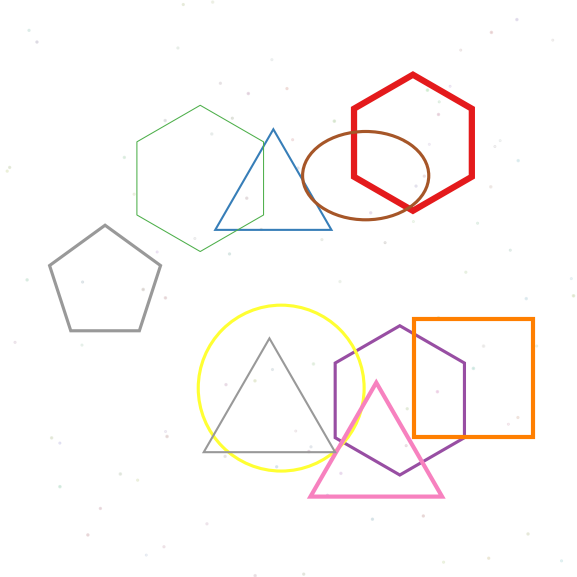[{"shape": "hexagon", "thickness": 3, "radius": 0.59, "center": [0.715, 0.752]}, {"shape": "triangle", "thickness": 1, "radius": 0.58, "center": [0.473, 0.659]}, {"shape": "hexagon", "thickness": 0.5, "radius": 0.63, "center": [0.347, 0.69]}, {"shape": "hexagon", "thickness": 1.5, "radius": 0.65, "center": [0.692, 0.306]}, {"shape": "square", "thickness": 2, "radius": 0.51, "center": [0.82, 0.345]}, {"shape": "circle", "thickness": 1.5, "radius": 0.72, "center": [0.487, 0.327]}, {"shape": "oval", "thickness": 1.5, "radius": 0.55, "center": [0.633, 0.695]}, {"shape": "triangle", "thickness": 2, "radius": 0.66, "center": [0.652, 0.205]}, {"shape": "pentagon", "thickness": 1.5, "radius": 0.51, "center": [0.182, 0.508]}, {"shape": "triangle", "thickness": 1, "radius": 0.66, "center": [0.467, 0.282]}]